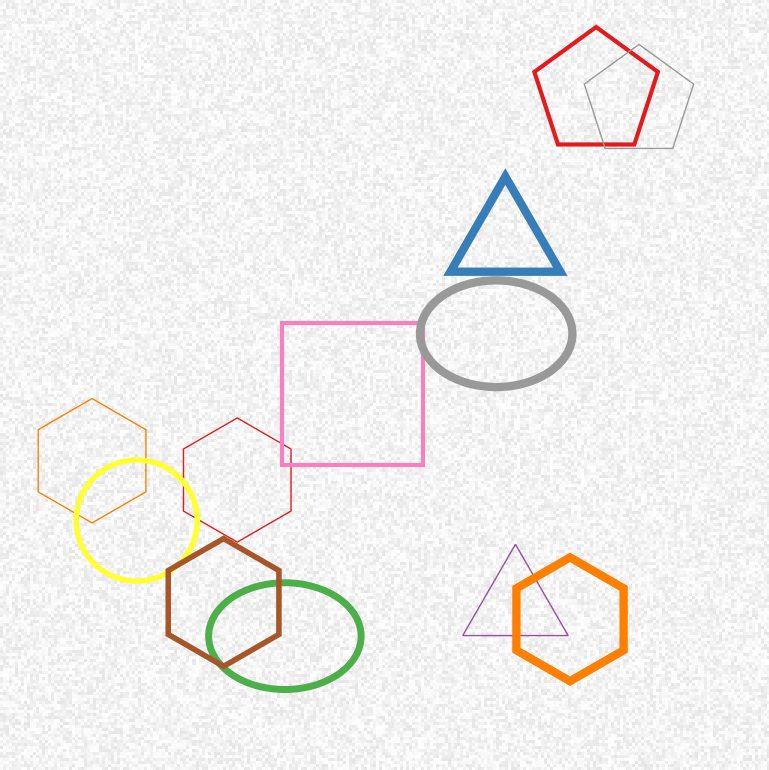[{"shape": "hexagon", "thickness": 0.5, "radius": 0.4, "center": [0.308, 0.377]}, {"shape": "pentagon", "thickness": 1.5, "radius": 0.42, "center": [0.774, 0.881]}, {"shape": "triangle", "thickness": 3, "radius": 0.41, "center": [0.656, 0.688]}, {"shape": "oval", "thickness": 2.5, "radius": 0.5, "center": [0.37, 0.174]}, {"shape": "triangle", "thickness": 0.5, "radius": 0.4, "center": [0.669, 0.214]}, {"shape": "hexagon", "thickness": 3, "radius": 0.4, "center": [0.74, 0.196]}, {"shape": "hexagon", "thickness": 0.5, "radius": 0.4, "center": [0.12, 0.402]}, {"shape": "circle", "thickness": 2, "radius": 0.39, "center": [0.178, 0.324]}, {"shape": "hexagon", "thickness": 2, "radius": 0.41, "center": [0.29, 0.218]}, {"shape": "square", "thickness": 1.5, "radius": 0.46, "center": [0.458, 0.488]}, {"shape": "pentagon", "thickness": 0.5, "radius": 0.37, "center": [0.83, 0.868]}, {"shape": "oval", "thickness": 3, "radius": 0.49, "center": [0.644, 0.567]}]